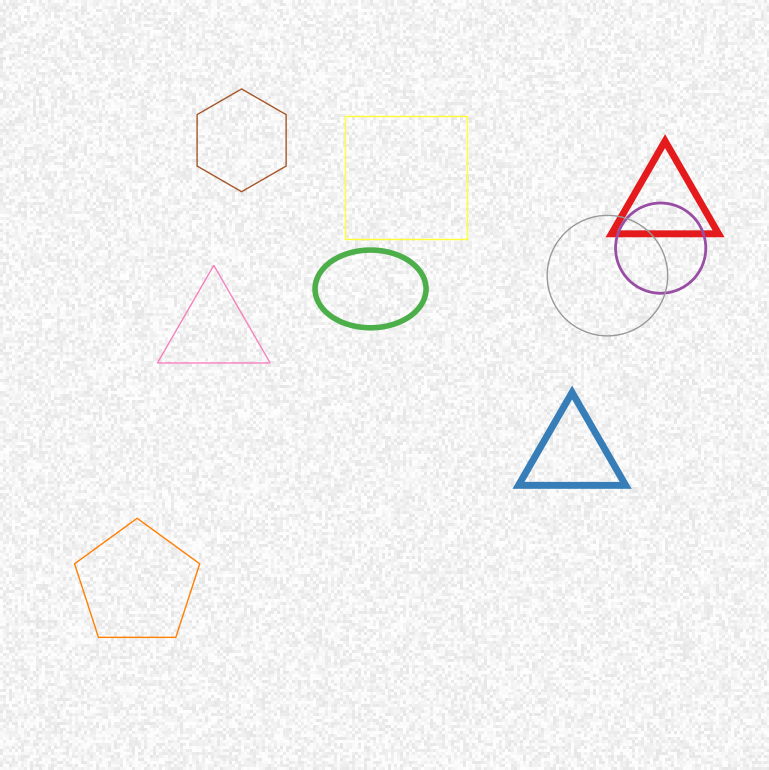[{"shape": "triangle", "thickness": 2.5, "radius": 0.4, "center": [0.864, 0.736]}, {"shape": "triangle", "thickness": 2.5, "radius": 0.4, "center": [0.743, 0.41]}, {"shape": "oval", "thickness": 2, "radius": 0.36, "center": [0.481, 0.625]}, {"shape": "circle", "thickness": 1, "radius": 0.29, "center": [0.858, 0.678]}, {"shape": "pentagon", "thickness": 0.5, "radius": 0.43, "center": [0.178, 0.241]}, {"shape": "square", "thickness": 0.5, "radius": 0.4, "center": [0.527, 0.769]}, {"shape": "hexagon", "thickness": 0.5, "radius": 0.33, "center": [0.314, 0.818]}, {"shape": "triangle", "thickness": 0.5, "radius": 0.42, "center": [0.278, 0.571]}, {"shape": "circle", "thickness": 0.5, "radius": 0.39, "center": [0.789, 0.642]}]